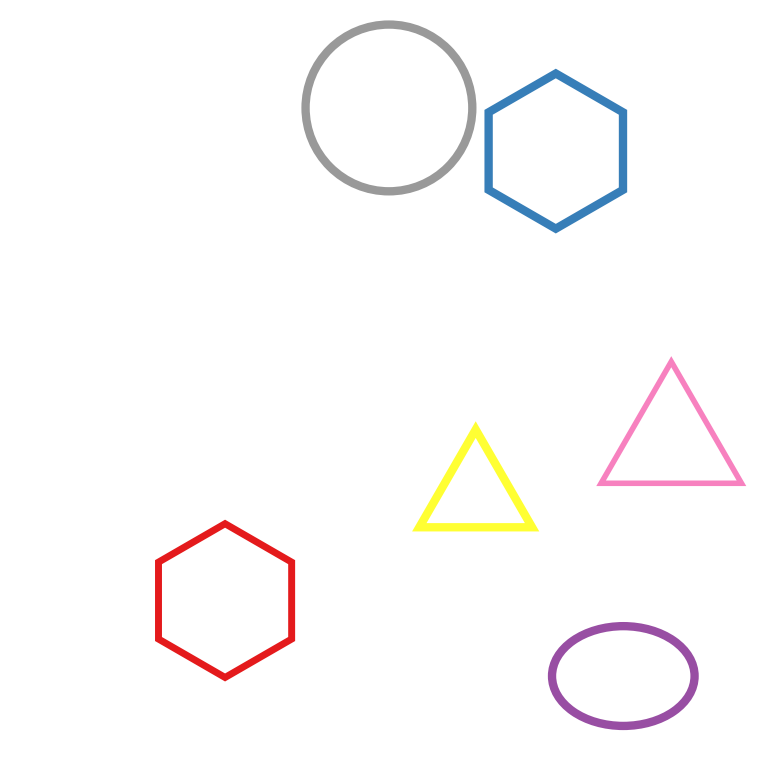[{"shape": "hexagon", "thickness": 2.5, "radius": 0.5, "center": [0.292, 0.22]}, {"shape": "hexagon", "thickness": 3, "radius": 0.5, "center": [0.722, 0.804]}, {"shape": "oval", "thickness": 3, "radius": 0.46, "center": [0.809, 0.122]}, {"shape": "triangle", "thickness": 3, "radius": 0.42, "center": [0.618, 0.358]}, {"shape": "triangle", "thickness": 2, "radius": 0.53, "center": [0.872, 0.425]}, {"shape": "circle", "thickness": 3, "radius": 0.54, "center": [0.505, 0.86]}]